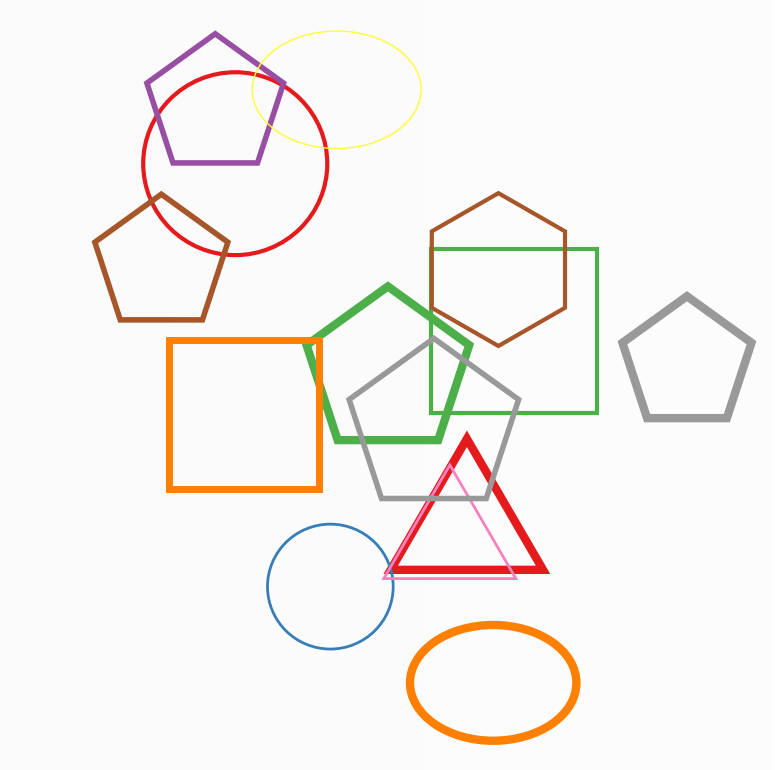[{"shape": "circle", "thickness": 1.5, "radius": 0.59, "center": [0.304, 0.787]}, {"shape": "triangle", "thickness": 3, "radius": 0.57, "center": [0.602, 0.317]}, {"shape": "circle", "thickness": 1, "radius": 0.41, "center": [0.426, 0.238]}, {"shape": "pentagon", "thickness": 3, "radius": 0.55, "center": [0.501, 0.518]}, {"shape": "square", "thickness": 1.5, "radius": 0.53, "center": [0.663, 0.571]}, {"shape": "pentagon", "thickness": 2, "radius": 0.46, "center": [0.278, 0.863]}, {"shape": "oval", "thickness": 3, "radius": 0.54, "center": [0.636, 0.113]}, {"shape": "square", "thickness": 2.5, "radius": 0.48, "center": [0.315, 0.461]}, {"shape": "oval", "thickness": 0.5, "radius": 0.54, "center": [0.434, 0.883]}, {"shape": "pentagon", "thickness": 2, "radius": 0.45, "center": [0.208, 0.658]}, {"shape": "hexagon", "thickness": 1.5, "radius": 0.5, "center": [0.643, 0.65]}, {"shape": "triangle", "thickness": 1, "radius": 0.49, "center": [0.58, 0.298]}, {"shape": "pentagon", "thickness": 3, "radius": 0.44, "center": [0.886, 0.528]}, {"shape": "pentagon", "thickness": 2, "radius": 0.57, "center": [0.56, 0.446]}]